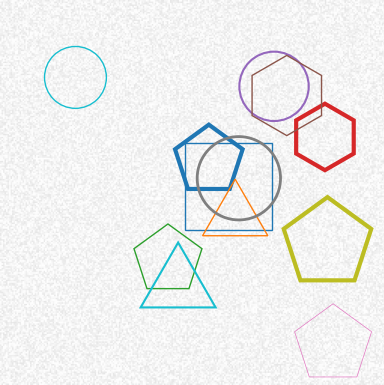[{"shape": "square", "thickness": 1, "radius": 0.56, "center": [0.594, 0.515]}, {"shape": "pentagon", "thickness": 3, "radius": 0.46, "center": [0.542, 0.584]}, {"shape": "triangle", "thickness": 1, "radius": 0.49, "center": [0.611, 0.437]}, {"shape": "pentagon", "thickness": 1, "radius": 0.46, "center": [0.436, 0.325]}, {"shape": "hexagon", "thickness": 3, "radius": 0.43, "center": [0.844, 0.644]}, {"shape": "circle", "thickness": 1.5, "radius": 0.45, "center": [0.712, 0.776]}, {"shape": "hexagon", "thickness": 1, "radius": 0.52, "center": [0.745, 0.752]}, {"shape": "pentagon", "thickness": 0.5, "radius": 0.53, "center": [0.865, 0.106]}, {"shape": "circle", "thickness": 2, "radius": 0.54, "center": [0.62, 0.537]}, {"shape": "pentagon", "thickness": 3, "radius": 0.6, "center": [0.851, 0.368]}, {"shape": "triangle", "thickness": 1.5, "radius": 0.56, "center": [0.463, 0.258]}, {"shape": "circle", "thickness": 1, "radius": 0.4, "center": [0.196, 0.799]}]